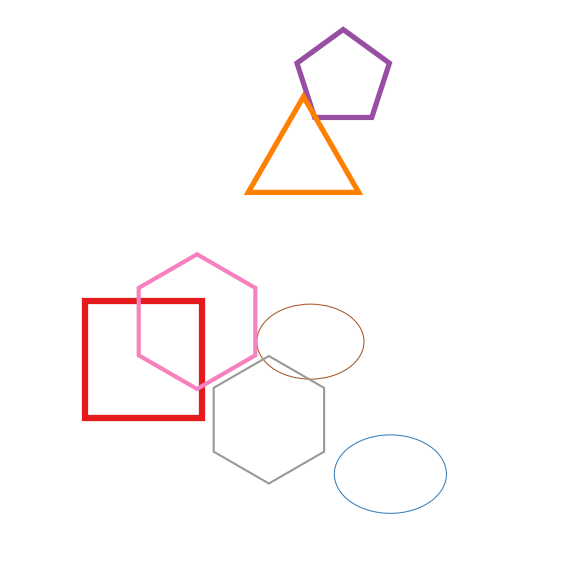[{"shape": "square", "thickness": 3, "radius": 0.51, "center": [0.249, 0.377]}, {"shape": "oval", "thickness": 0.5, "radius": 0.49, "center": [0.676, 0.178]}, {"shape": "pentagon", "thickness": 2.5, "radius": 0.42, "center": [0.594, 0.864]}, {"shape": "triangle", "thickness": 2.5, "radius": 0.55, "center": [0.526, 0.721]}, {"shape": "oval", "thickness": 0.5, "radius": 0.46, "center": [0.537, 0.408]}, {"shape": "hexagon", "thickness": 2, "radius": 0.58, "center": [0.341, 0.442]}, {"shape": "hexagon", "thickness": 1, "radius": 0.55, "center": [0.466, 0.272]}]